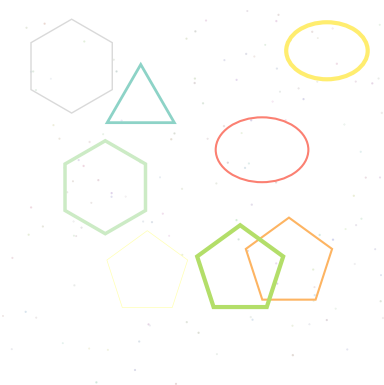[{"shape": "triangle", "thickness": 2, "radius": 0.5, "center": [0.366, 0.732]}, {"shape": "pentagon", "thickness": 0.5, "radius": 0.55, "center": [0.383, 0.291]}, {"shape": "oval", "thickness": 1.5, "radius": 0.6, "center": [0.681, 0.611]}, {"shape": "pentagon", "thickness": 1.5, "radius": 0.59, "center": [0.751, 0.317]}, {"shape": "pentagon", "thickness": 3, "radius": 0.59, "center": [0.624, 0.298]}, {"shape": "hexagon", "thickness": 1, "radius": 0.61, "center": [0.186, 0.828]}, {"shape": "hexagon", "thickness": 2.5, "radius": 0.6, "center": [0.273, 0.514]}, {"shape": "oval", "thickness": 3, "radius": 0.53, "center": [0.849, 0.868]}]